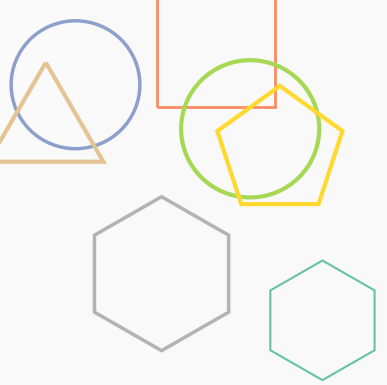[{"shape": "hexagon", "thickness": 1.5, "radius": 0.78, "center": [0.832, 0.168]}, {"shape": "square", "thickness": 2, "radius": 0.76, "center": [0.557, 0.873]}, {"shape": "circle", "thickness": 2.5, "radius": 0.83, "center": [0.195, 0.78]}, {"shape": "circle", "thickness": 3, "radius": 0.89, "center": [0.646, 0.665]}, {"shape": "pentagon", "thickness": 3, "radius": 0.85, "center": [0.722, 0.607]}, {"shape": "triangle", "thickness": 3, "radius": 0.86, "center": [0.118, 0.666]}, {"shape": "hexagon", "thickness": 2.5, "radius": 1.0, "center": [0.417, 0.289]}]